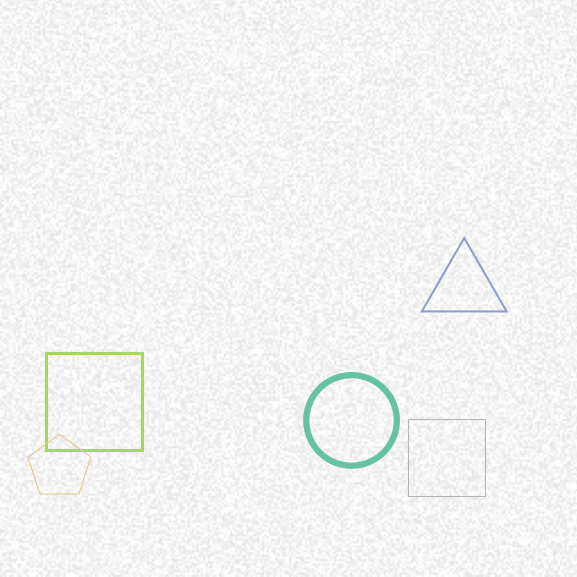[{"shape": "circle", "thickness": 3, "radius": 0.39, "center": [0.609, 0.271]}, {"shape": "triangle", "thickness": 1, "radius": 0.42, "center": [0.804, 0.502]}, {"shape": "square", "thickness": 1.5, "radius": 0.42, "center": [0.163, 0.304]}, {"shape": "pentagon", "thickness": 0.5, "radius": 0.29, "center": [0.103, 0.19]}, {"shape": "square", "thickness": 0.5, "radius": 0.33, "center": [0.772, 0.207]}]